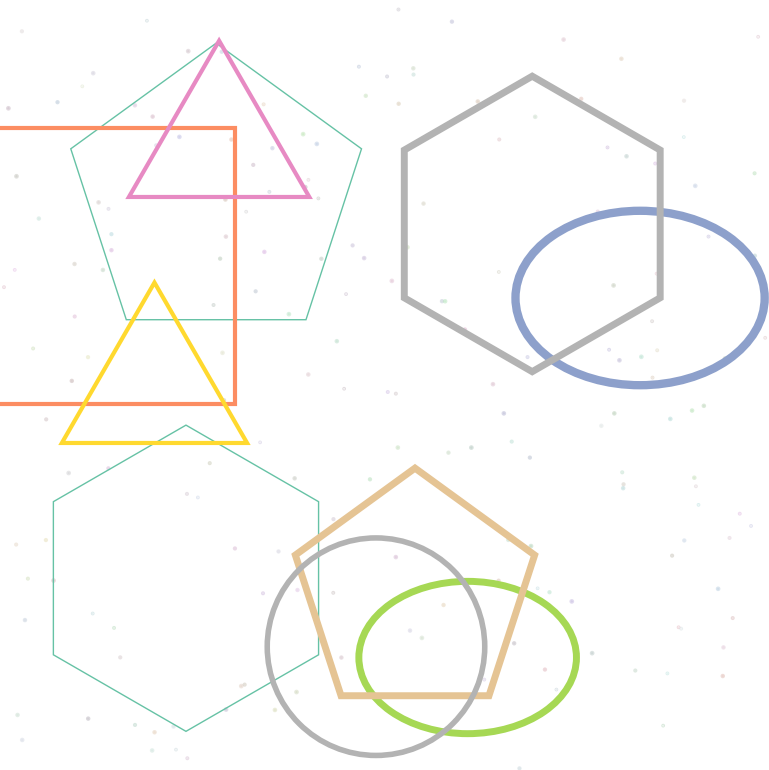[{"shape": "hexagon", "thickness": 0.5, "radius": 0.99, "center": [0.242, 0.249]}, {"shape": "pentagon", "thickness": 0.5, "radius": 0.99, "center": [0.281, 0.745]}, {"shape": "square", "thickness": 1.5, "radius": 0.9, "center": [0.126, 0.655]}, {"shape": "oval", "thickness": 3, "radius": 0.81, "center": [0.831, 0.613]}, {"shape": "triangle", "thickness": 1.5, "radius": 0.68, "center": [0.285, 0.812]}, {"shape": "oval", "thickness": 2.5, "radius": 0.71, "center": [0.607, 0.146]}, {"shape": "triangle", "thickness": 1.5, "radius": 0.69, "center": [0.201, 0.494]}, {"shape": "pentagon", "thickness": 2.5, "radius": 0.82, "center": [0.539, 0.229]}, {"shape": "circle", "thickness": 2, "radius": 0.71, "center": [0.488, 0.16]}, {"shape": "hexagon", "thickness": 2.5, "radius": 0.96, "center": [0.691, 0.709]}]